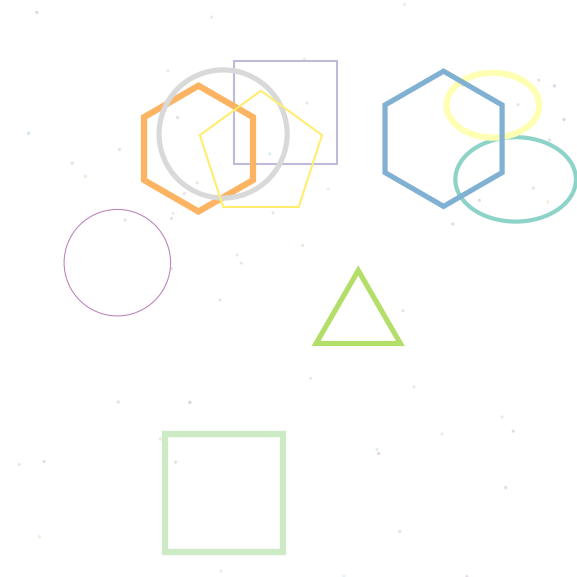[{"shape": "oval", "thickness": 2, "radius": 0.52, "center": [0.893, 0.689]}, {"shape": "oval", "thickness": 3, "radius": 0.4, "center": [0.853, 0.817]}, {"shape": "square", "thickness": 1, "radius": 0.45, "center": [0.495, 0.805]}, {"shape": "hexagon", "thickness": 2.5, "radius": 0.59, "center": [0.768, 0.759]}, {"shape": "hexagon", "thickness": 3, "radius": 0.54, "center": [0.344, 0.742]}, {"shape": "triangle", "thickness": 2.5, "radius": 0.42, "center": [0.62, 0.447]}, {"shape": "circle", "thickness": 2.5, "radius": 0.55, "center": [0.386, 0.767]}, {"shape": "circle", "thickness": 0.5, "radius": 0.46, "center": [0.203, 0.544]}, {"shape": "square", "thickness": 3, "radius": 0.51, "center": [0.387, 0.145]}, {"shape": "pentagon", "thickness": 1, "radius": 0.56, "center": [0.452, 0.731]}]